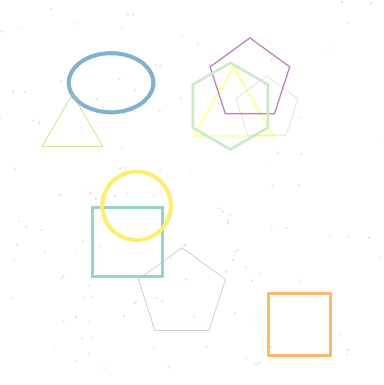[{"shape": "square", "thickness": 2, "radius": 0.45, "center": [0.331, 0.373]}, {"shape": "triangle", "thickness": 2, "radius": 0.6, "center": [0.607, 0.706]}, {"shape": "pentagon", "thickness": 0.5, "radius": 0.6, "center": [0.473, 0.238]}, {"shape": "oval", "thickness": 3, "radius": 0.55, "center": [0.288, 0.785]}, {"shape": "square", "thickness": 2, "radius": 0.41, "center": [0.777, 0.158]}, {"shape": "triangle", "thickness": 0.5, "radius": 0.45, "center": [0.188, 0.665]}, {"shape": "pentagon", "thickness": 0.5, "radius": 0.42, "center": [0.693, 0.718]}, {"shape": "pentagon", "thickness": 1, "radius": 0.54, "center": [0.649, 0.793]}, {"shape": "hexagon", "thickness": 2, "radius": 0.56, "center": [0.598, 0.724]}, {"shape": "circle", "thickness": 3, "radius": 0.44, "center": [0.355, 0.465]}]